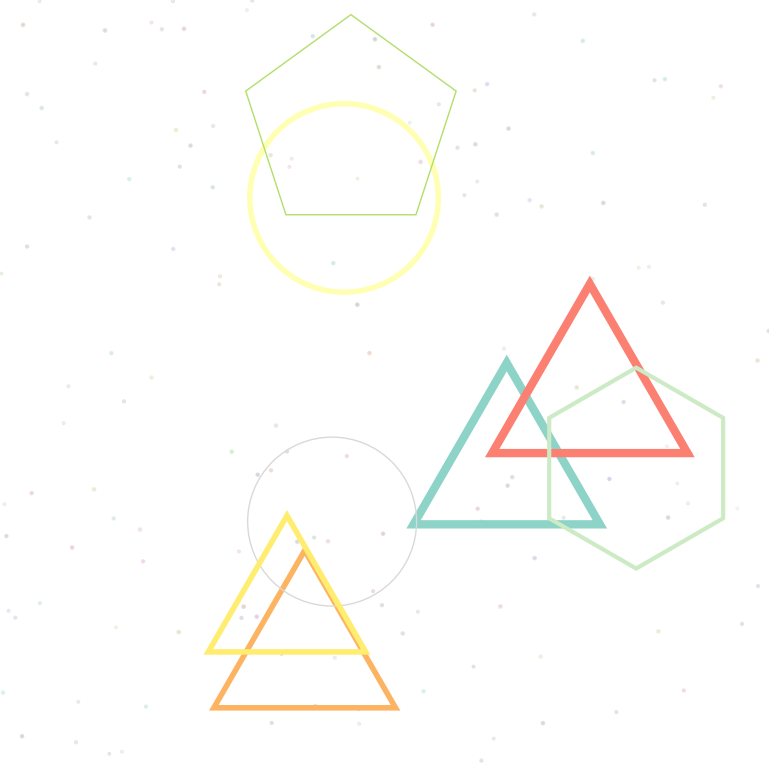[{"shape": "triangle", "thickness": 3, "radius": 0.7, "center": [0.658, 0.389]}, {"shape": "circle", "thickness": 2, "radius": 0.61, "center": [0.447, 0.743]}, {"shape": "triangle", "thickness": 3, "radius": 0.73, "center": [0.766, 0.485]}, {"shape": "triangle", "thickness": 2, "radius": 0.68, "center": [0.396, 0.149]}, {"shape": "pentagon", "thickness": 0.5, "radius": 0.72, "center": [0.456, 0.837]}, {"shape": "circle", "thickness": 0.5, "radius": 0.55, "center": [0.431, 0.323]}, {"shape": "hexagon", "thickness": 1.5, "radius": 0.65, "center": [0.826, 0.392]}, {"shape": "triangle", "thickness": 2, "radius": 0.59, "center": [0.373, 0.212]}]